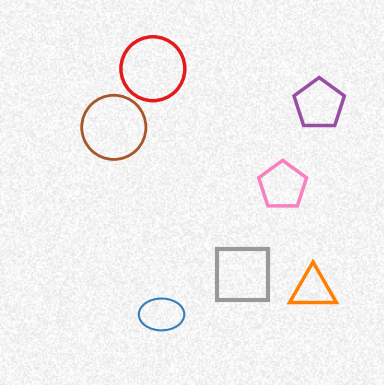[{"shape": "circle", "thickness": 2.5, "radius": 0.42, "center": [0.397, 0.822]}, {"shape": "oval", "thickness": 1.5, "radius": 0.3, "center": [0.42, 0.183]}, {"shape": "pentagon", "thickness": 2.5, "radius": 0.34, "center": [0.829, 0.73]}, {"shape": "triangle", "thickness": 2.5, "radius": 0.35, "center": [0.813, 0.249]}, {"shape": "circle", "thickness": 2, "radius": 0.42, "center": [0.296, 0.669]}, {"shape": "pentagon", "thickness": 2.5, "radius": 0.33, "center": [0.734, 0.518]}, {"shape": "square", "thickness": 3, "radius": 0.33, "center": [0.631, 0.286]}]